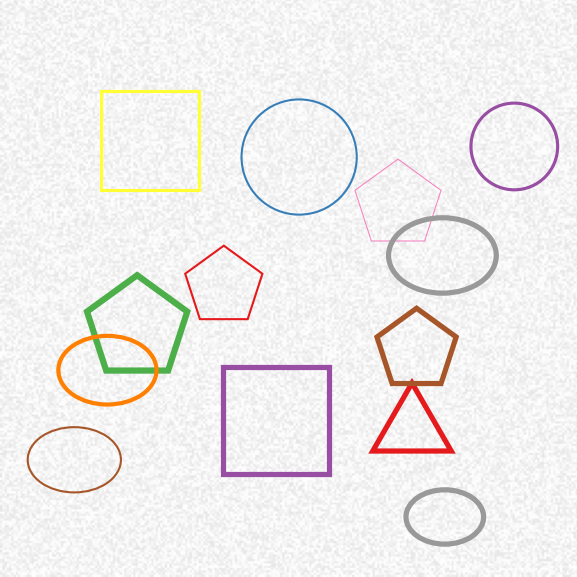[{"shape": "triangle", "thickness": 2.5, "radius": 0.39, "center": [0.713, 0.257]}, {"shape": "pentagon", "thickness": 1, "radius": 0.35, "center": [0.388, 0.503]}, {"shape": "circle", "thickness": 1, "radius": 0.5, "center": [0.518, 0.727]}, {"shape": "pentagon", "thickness": 3, "radius": 0.46, "center": [0.237, 0.431]}, {"shape": "circle", "thickness": 1.5, "radius": 0.38, "center": [0.891, 0.746]}, {"shape": "square", "thickness": 2.5, "radius": 0.46, "center": [0.478, 0.271]}, {"shape": "oval", "thickness": 2, "radius": 0.42, "center": [0.186, 0.358]}, {"shape": "square", "thickness": 1.5, "radius": 0.43, "center": [0.26, 0.756]}, {"shape": "pentagon", "thickness": 2.5, "radius": 0.36, "center": [0.721, 0.393]}, {"shape": "oval", "thickness": 1, "radius": 0.4, "center": [0.129, 0.203]}, {"shape": "pentagon", "thickness": 0.5, "radius": 0.39, "center": [0.689, 0.645]}, {"shape": "oval", "thickness": 2.5, "radius": 0.34, "center": [0.77, 0.104]}, {"shape": "oval", "thickness": 2.5, "radius": 0.47, "center": [0.766, 0.557]}]